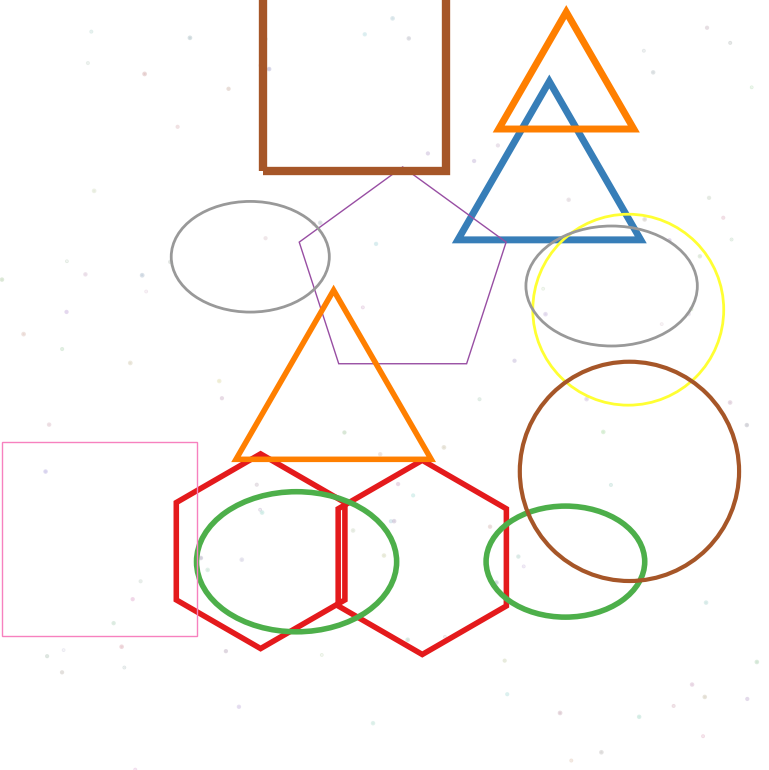[{"shape": "hexagon", "thickness": 2, "radius": 0.63, "center": [0.548, 0.276]}, {"shape": "hexagon", "thickness": 2, "radius": 0.63, "center": [0.338, 0.284]}, {"shape": "triangle", "thickness": 2.5, "radius": 0.69, "center": [0.713, 0.757]}, {"shape": "oval", "thickness": 2, "radius": 0.52, "center": [0.734, 0.271]}, {"shape": "oval", "thickness": 2, "radius": 0.65, "center": [0.385, 0.27]}, {"shape": "pentagon", "thickness": 0.5, "radius": 0.71, "center": [0.523, 0.642]}, {"shape": "triangle", "thickness": 2.5, "radius": 0.51, "center": [0.735, 0.883]}, {"shape": "triangle", "thickness": 2, "radius": 0.73, "center": [0.433, 0.477]}, {"shape": "circle", "thickness": 1, "radius": 0.62, "center": [0.816, 0.598]}, {"shape": "circle", "thickness": 1.5, "radius": 0.71, "center": [0.817, 0.388]}, {"shape": "square", "thickness": 3, "radius": 0.59, "center": [0.46, 0.897]}, {"shape": "square", "thickness": 0.5, "radius": 0.63, "center": [0.129, 0.3]}, {"shape": "oval", "thickness": 1, "radius": 0.51, "center": [0.325, 0.667]}, {"shape": "oval", "thickness": 1, "radius": 0.56, "center": [0.794, 0.629]}]